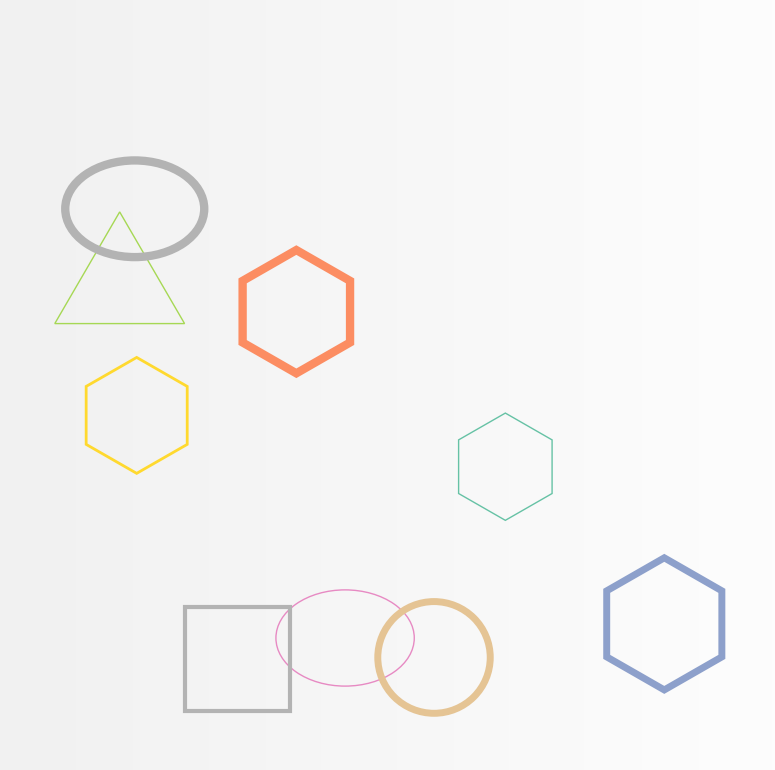[{"shape": "hexagon", "thickness": 0.5, "radius": 0.35, "center": [0.652, 0.394]}, {"shape": "hexagon", "thickness": 3, "radius": 0.4, "center": [0.382, 0.595]}, {"shape": "hexagon", "thickness": 2.5, "radius": 0.43, "center": [0.857, 0.19]}, {"shape": "oval", "thickness": 0.5, "radius": 0.45, "center": [0.445, 0.171]}, {"shape": "triangle", "thickness": 0.5, "radius": 0.48, "center": [0.154, 0.628]}, {"shape": "hexagon", "thickness": 1, "radius": 0.38, "center": [0.176, 0.461]}, {"shape": "circle", "thickness": 2.5, "radius": 0.36, "center": [0.56, 0.146]}, {"shape": "oval", "thickness": 3, "radius": 0.45, "center": [0.174, 0.729]}, {"shape": "square", "thickness": 1.5, "radius": 0.34, "center": [0.307, 0.144]}]